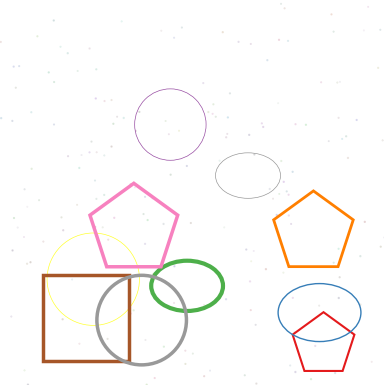[{"shape": "pentagon", "thickness": 1.5, "radius": 0.42, "center": [0.84, 0.105]}, {"shape": "oval", "thickness": 1, "radius": 0.54, "center": [0.83, 0.188]}, {"shape": "oval", "thickness": 3, "radius": 0.47, "center": [0.486, 0.258]}, {"shape": "circle", "thickness": 0.5, "radius": 0.46, "center": [0.443, 0.676]}, {"shape": "pentagon", "thickness": 2, "radius": 0.54, "center": [0.814, 0.395]}, {"shape": "circle", "thickness": 0.5, "radius": 0.6, "center": [0.242, 0.275]}, {"shape": "square", "thickness": 2.5, "radius": 0.56, "center": [0.223, 0.174]}, {"shape": "pentagon", "thickness": 2.5, "radius": 0.6, "center": [0.348, 0.404]}, {"shape": "oval", "thickness": 0.5, "radius": 0.42, "center": [0.644, 0.544]}, {"shape": "circle", "thickness": 2.5, "radius": 0.58, "center": [0.368, 0.169]}]